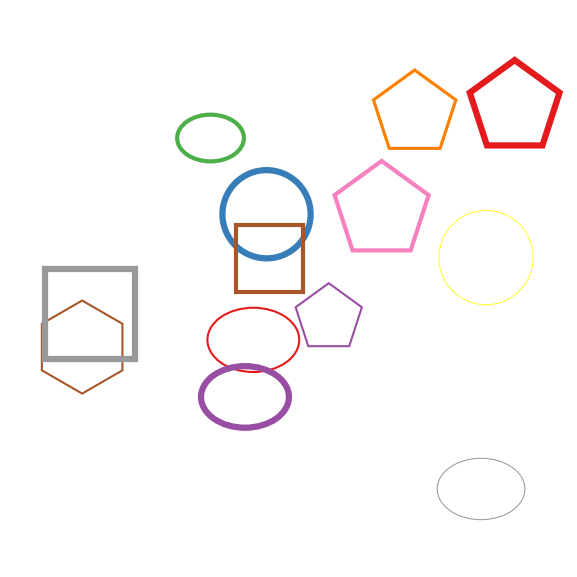[{"shape": "pentagon", "thickness": 3, "radius": 0.41, "center": [0.891, 0.813]}, {"shape": "oval", "thickness": 1, "radius": 0.4, "center": [0.439, 0.411]}, {"shape": "circle", "thickness": 3, "radius": 0.38, "center": [0.462, 0.628]}, {"shape": "oval", "thickness": 2, "radius": 0.29, "center": [0.365, 0.76]}, {"shape": "pentagon", "thickness": 1, "radius": 0.3, "center": [0.569, 0.448]}, {"shape": "oval", "thickness": 3, "radius": 0.38, "center": [0.424, 0.312]}, {"shape": "pentagon", "thickness": 1.5, "radius": 0.37, "center": [0.718, 0.803]}, {"shape": "circle", "thickness": 0.5, "radius": 0.41, "center": [0.842, 0.553]}, {"shape": "hexagon", "thickness": 1, "radius": 0.4, "center": [0.142, 0.398]}, {"shape": "square", "thickness": 2, "radius": 0.29, "center": [0.466, 0.552]}, {"shape": "pentagon", "thickness": 2, "radius": 0.43, "center": [0.661, 0.635]}, {"shape": "oval", "thickness": 0.5, "radius": 0.38, "center": [0.833, 0.152]}, {"shape": "square", "thickness": 3, "radius": 0.39, "center": [0.156, 0.455]}]